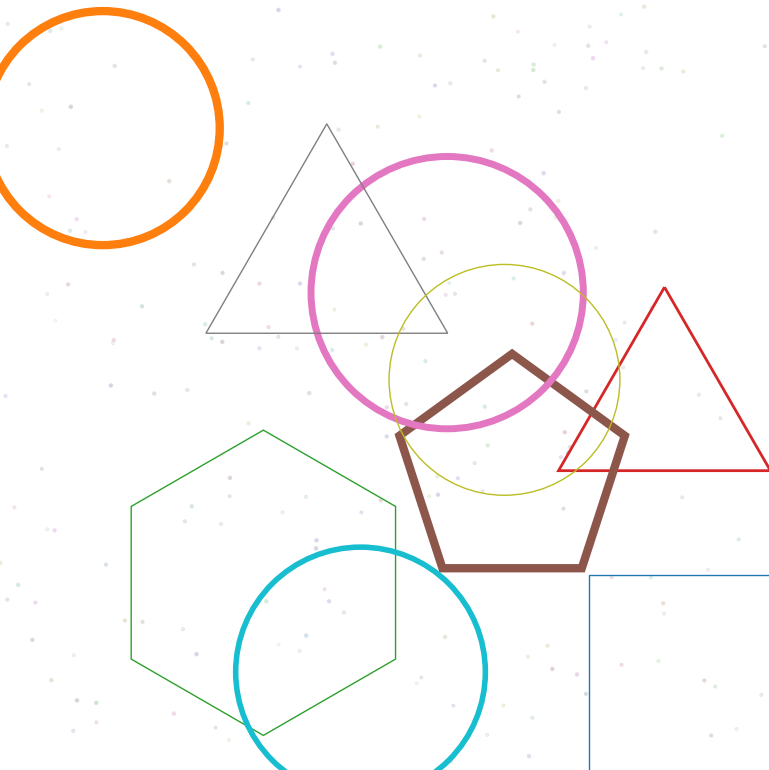[{"shape": "square", "thickness": 0.5, "radius": 0.67, "center": [0.898, 0.12]}, {"shape": "circle", "thickness": 3, "radius": 0.76, "center": [0.133, 0.834]}, {"shape": "hexagon", "thickness": 0.5, "radius": 0.99, "center": [0.342, 0.243]}, {"shape": "triangle", "thickness": 1, "radius": 0.79, "center": [0.863, 0.468]}, {"shape": "pentagon", "thickness": 3, "radius": 0.77, "center": [0.665, 0.387]}, {"shape": "circle", "thickness": 2.5, "radius": 0.88, "center": [0.581, 0.62]}, {"shape": "triangle", "thickness": 0.5, "radius": 0.91, "center": [0.424, 0.658]}, {"shape": "circle", "thickness": 0.5, "radius": 0.75, "center": [0.655, 0.507]}, {"shape": "circle", "thickness": 2, "radius": 0.81, "center": [0.468, 0.127]}]